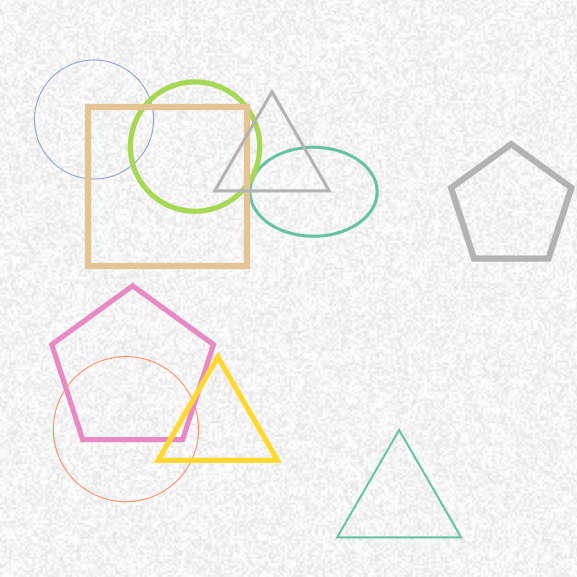[{"shape": "triangle", "thickness": 1, "radius": 0.62, "center": [0.691, 0.131]}, {"shape": "oval", "thickness": 1.5, "radius": 0.55, "center": [0.543, 0.667]}, {"shape": "circle", "thickness": 0.5, "radius": 0.63, "center": [0.218, 0.256]}, {"shape": "circle", "thickness": 0.5, "radius": 0.52, "center": [0.163, 0.792]}, {"shape": "pentagon", "thickness": 2.5, "radius": 0.74, "center": [0.23, 0.357]}, {"shape": "circle", "thickness": 2.5, "radius": 0.56, "center": [0.338, 0.745]}, {"shape": "triangle", "thickness": 2.5, "radius": 0.6, "center": [0.377, 0.262]}, {"shape": "square", "thickness": 3, "radius": 0.69, "center": [0.29, 0.677]}, {"shape": "pentagon", "thickness": 3, "radius": 0.55, "center": [0.885, 0.64]}, {"shape": "triangle", "thickness": 1.5, "radius": 0.57, "center": [0.471, 0.726]}]